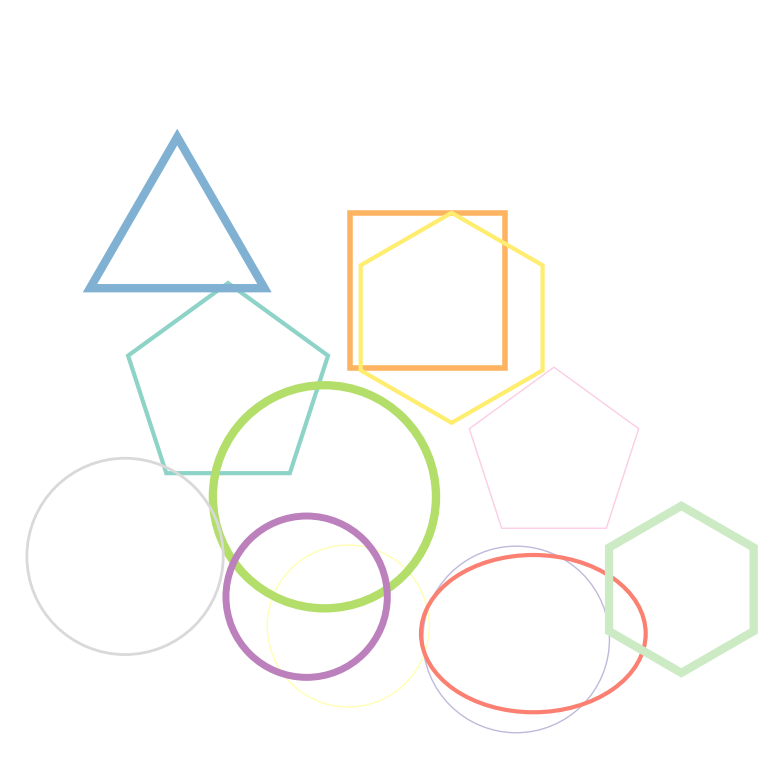[{"shape": "pentagon", "thickness": 1.5, "radius": 0.68, "center": [0.296, 0.496]}, {"shape": "circle", "thickness": 0.5, "radius": 0.53, "center": [0.452, 0.187]}, {"shape": "circle", "thickness": 0.5, "radius": 0.61, "center": [0.67, 0.17]}, {"shape": "oval", "thickness": 1.5, "radius": 0.73, "center": [0.693, 0.177]}, {"shape": "triangle", "thickness": 3, "radius": 0.65, "center": [0.23, 0.691]}, {"shape": "square", "thickness": 2, "radius": 0.5, "center": [0.555, 0.623]}, {"shape": "circle", "thickness": 3, "radius": 0.72, "center": [0.421, 0.355]}, {"shape": "pentagon", "thickness": 0.5, "radius": 0.58, "center": [0.719, 0.408]}, {"shape": "circle", "thickness": 1, "radius": 0.64, "center": [0.162, 0.277]}, {"shape": "circle", "thickness": 2.5, "radius": 0.52, "center": [0.398, 0.225]}, {"shape": "hexagon", "thickness": 3, "radius": 0.54, "center": [0.885, 0.235]}, {"shape": "hexagon", "thickness": 1.5, "radius": 0.68, "center": [0.587, 0.587]}]